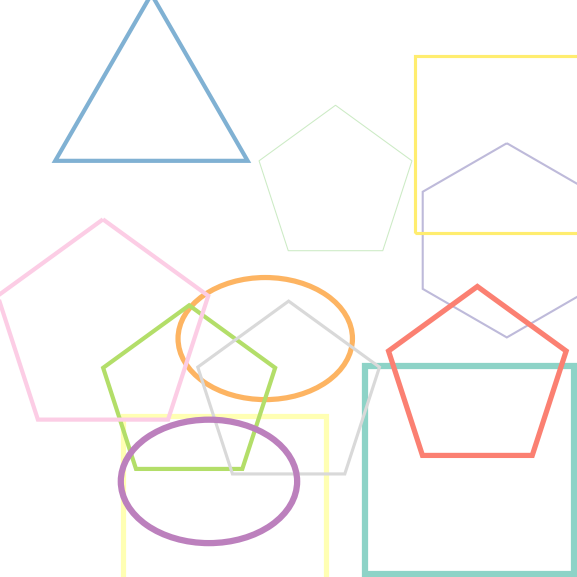[{"shape": "square", "thickness": 3, "radius": 0.9, "center": [0.813, 0.185]}, {"shape": "square", "thickness": 2.5, "radius": 0.88, "center": [0.389, 0.103]}, {"shape": "hexagon", "thickness": 1, "radius": 0.84, "center": [0.878, 0.583]}, {"shape": "pentagon", "thickness": 2.5, "radius": 0.81, "center": [0.827, 0.341]}, {"shape": "triangle", "thickness": 2, "radius": 0.96, "center": [0.262, 0.817]}, {"shape": "oval", "thickness": 2.5, "radius": 0.76, "center": [0.459, 0.413]}, {"shape": "pentagon", "thickness": 2, "radius": 0.78, "center": [0.328, 0.314]}, {"shape": "pentagon", "thickness": 2, "radius": 0.96, "center": [0.178, 0.428]}, {"shape": "pentagon", "thickness": 1.5, "radius": 0.83, "center": [0.5, 0.312]}, {"shape": "oval", "thickness": 3, "radius": 0.76, "center": [0.362, 0.166]}, {"shape": "pentagon", "thickness": 0.5, "radius": 0.7, "center": [0.581, 0.678]}, {"shape": "square", "thickness": 1.5, "radius": 0.77, "center": [0.873, 0.749]}]